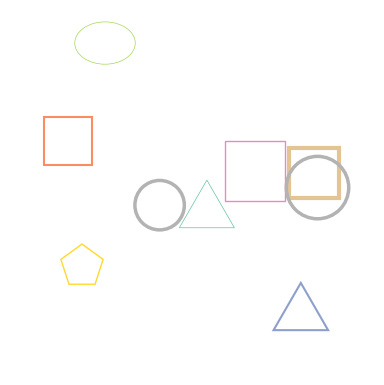[{"shape": "triangle", "thickness": 0.5, "radius": 0.41, "center": [0.537, 0.45]}, {"shape": "square", "thickness": 1.5, "radius": 0.31, "center": [0.177, 0.634]}, {"shape": "triangle", "thickness": 1.5, "radius": 0.41, "center": [0.781, 0.183]}, {"shape": "square", "thickness": 1, "radius": 0.39, "center": [0.662, 0.556]}, {"shape": "oval", "thickness": 0.5, "radius": 0.39, "center": [0.273, 0.888]}, {"shape": "pentagon", "thickness": 1, "radius": 0.29, "center": [0.213, 0.308]}, {"shape": "square", "thickness": 3, "radius": 0.33, "center": [0.815, 0.551]}, {"shape": "circle", "thickness": 2.5, "radius": 0.32, "center": [0.415, 0.467]}, {"shape": "circle", "thickness": 2.5, "radius": 0.41, "center": [0.825, 0.513]}]